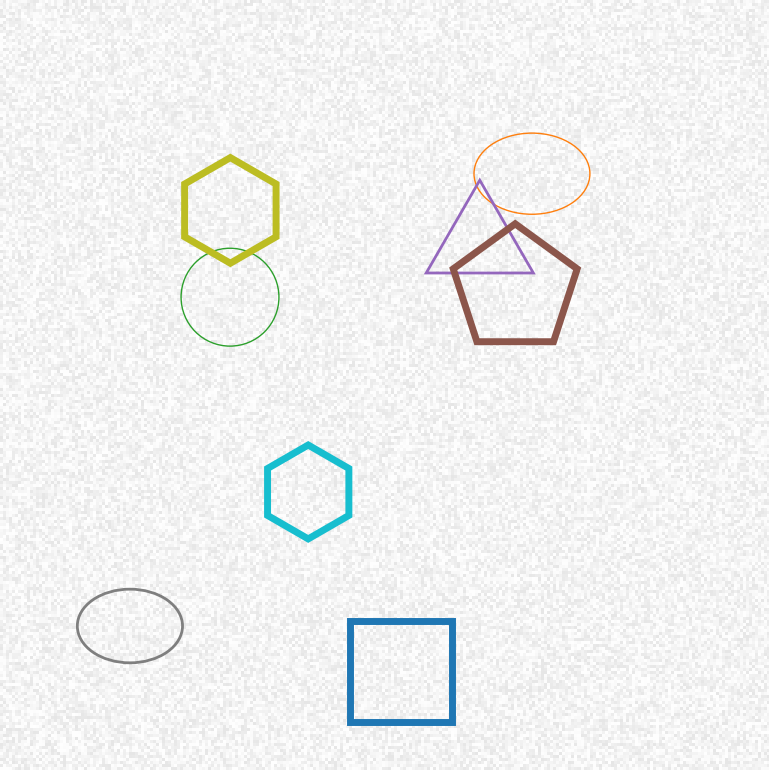[{"shape": "square", "thickness": 2.5, "radius": 0.33, "center": [0.521, 0.127]}, {"shape": "oval", "thickness": 0.5, "radius": 0.38, "center": [0.691, 0.774]}, {"shape": "circle", "thickness": 0.5, "radius": 0.32, "center": [0.299, 0.614]}, {"shape": "triangle", "thickness": 1, "radius": 0.4, "center": [0.623, 0.686]}, {"shape": "pentagon", "thickness": 2.5, "radius": 0.42, "center": [0.669, 0.625]}, {"shape": "oval", "thickness": 1, "radius": 0.34, "center": [0.169, 0.187]}, {"shape": "hexagon", "thickness": 2.5, "radius": 0.34, "center": [0.299, 0.727]}, {"shape": "hexagon", "thickness": 2.5, "radius": 0.3, "center": [0.4, 0.361]}]